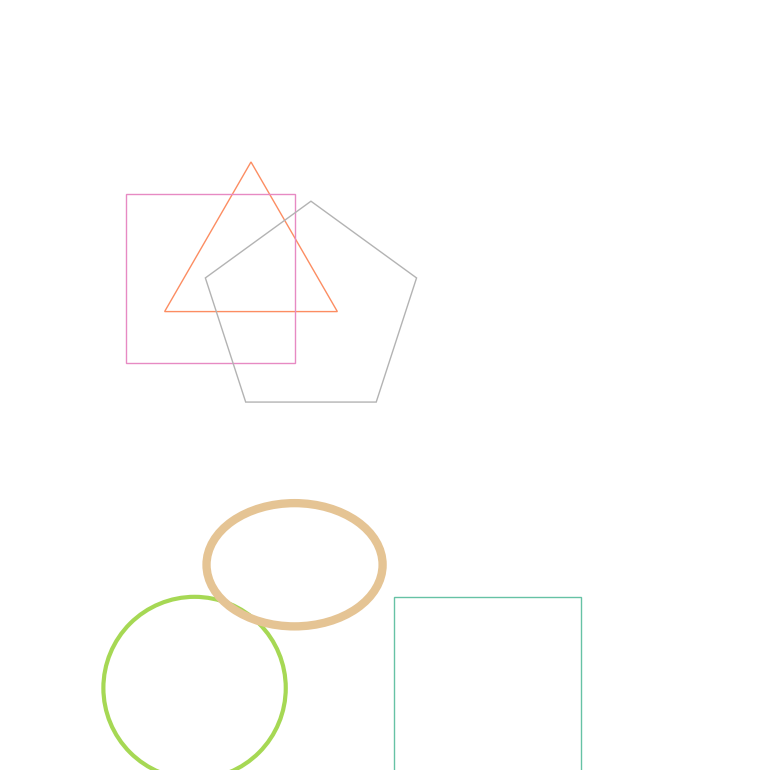[{"shape": "square", "thickness": 0.5, "radius": 0.61, "center": [0.633, 0.103]}, {"shape": "triangle", "thickness": 0.5, "radius": 0.65, "center": [0.326, 0.66]}, {"shape": "square", "thickness": 0.5, "radius": 0.55, "center": [0.274, 0.638]}, {"shape": "circle", "thickness": 1.5, "radius": 0.59, "center": [0.253, 0.106]}, {"shape": "oval", "thickness": 3, "radius": 0.57, "center": [0.383, 0.267]}, {"shape": "pentagon", "thickness": 0.5, "radius": 0.72, "center": [0.404, 0.594]}]